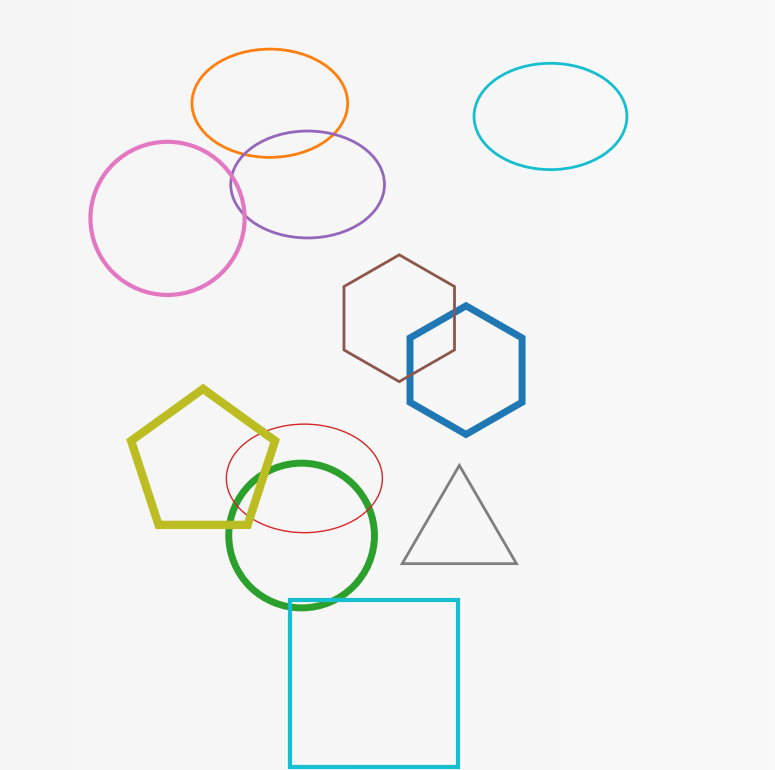[{"shape": "hexagon", "thickness": 2.5, "radius": 0.42, "center": [0.601, 0.519]}, {"shape": "oval", "thickness": 1, "radius": 0.5, "center": [0.348, 0.866]}, {"shape": "circle", "thickness": 2.5, "radius": 0.47, "center": [0.389, 0.305]}, {"shape": "oval", "thickness": 0.5, "radius": 0.5, "center": [0.393, 0.379]}, {"shape": "oval", "thickness": 1, "radius": 0.5, "center": [0.397, 0.76]}, {"shape": "hexagon", "thickness": 1, "radius": 0.41, "center": [0.515, 0.587]}, {"shape": "circle", "thickness": 1.5, "radius": 0.5, "center": [0.216, 0.716]}, {"shape": "triangle", "thickness": 1, "radius": 0.43, "center": [0.593, 0.311]}, {"shape": "pentagon", "thickness": 3, "radius": 0.49, "center": [0.262, 0.397]}, {"shape": "square", "thickness": 1.5, "radius": 0.54, "center": [0.483, 0.112]}, {"shape": "oval", "thickness": 1, "radius": 0.49, "center": [0.71, 0.849]}]